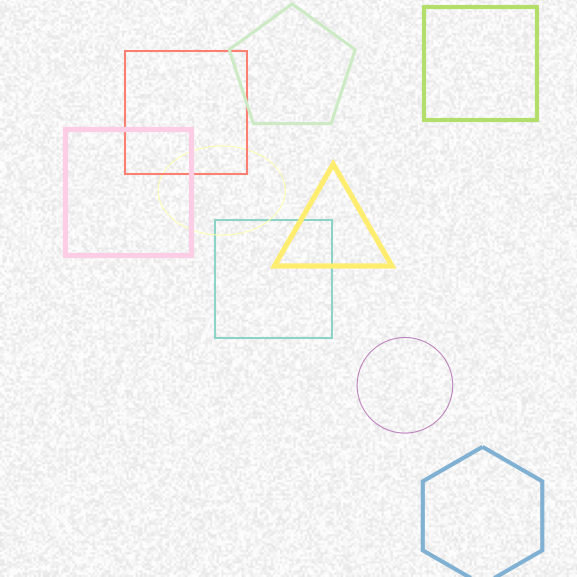[{"shape": "square", "thickness": 1, "radius": 0.51, "center": [0.473, 0.516]}, {"shape": "oval", "thickness": 0.5, "radius": 0.55, "center": [0.384, 0.669]}, {"shape": "square", "thickness": 1, "radius": 0.53, "center": [0.322, 0.805]}, {"shape": "hexagon", "thickness": 2, "radius": 0.6, "center": [0.836, 0.106]}, {"shape": "square", "thickness": 2, "radius": 0.49, "center": [0.832, 0.889]}, {"shape": "square", "thickness": 2.5, "radius": 0.54, "center": [0.222, 0.667]}, {"shape": "circle", "thickness": 0.5, "radius": 0.41, "center": [0.701, 0.332]}, {"shape": "pentagon", "thickness": 1.5, "radius": 0.57, "center": [0.506, 0.878]}, {"shape": "triangle", "thickness": 2.5, "radius": 0.59, "center": [0.577, 0.597]}]